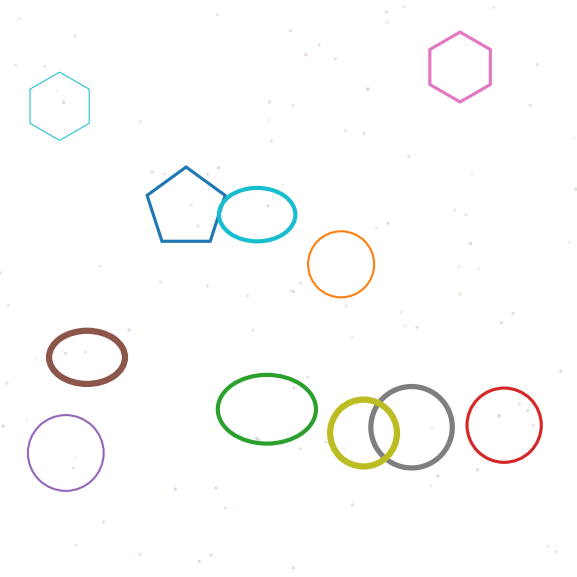[{"shape": "pentagon", "thickness": 1.5, "radius": 0.36, "center": [0.322, 0.639]}, {"shape": "circle", "thickness": 1, "radius": 0.29, "center": [0.591, 0.541]}, {"shape": "oval", "thickness": 2, "radius": 0.43, "center": [0.462, 0.291]}, {"shape": "circle", "thickness": 1.5, "radius": 0.32, "center": [0.873, 0.263]}, {"shape": "circle", "thickness": 1, "radius": 0.33, "center": [0.114, 0.215]}, {"shape": "oval", "thickness": 3, "radius": 0.33, "center": [0.151, 0.38]}, {"shape": "hexagon", "thickness": 1.5, "radius": 0.3, "center": [0.797, 0.883]}, {"shape": "circle", "thickness": 2.5, "radius": 0.35, "center": [0.713, 0.259]}, {"shape": "circle", "thickness": 3, "radius": 0.29, "center": [0.63, 0.249]}, {"shape": "hexagon", "thickness": 0.5, "radius": 0.3, "center": [0.103, 0.815]}, {"shape": "oval", "thickness": 2, "radius": 0.33, "center": [0.445, 0.627]}]